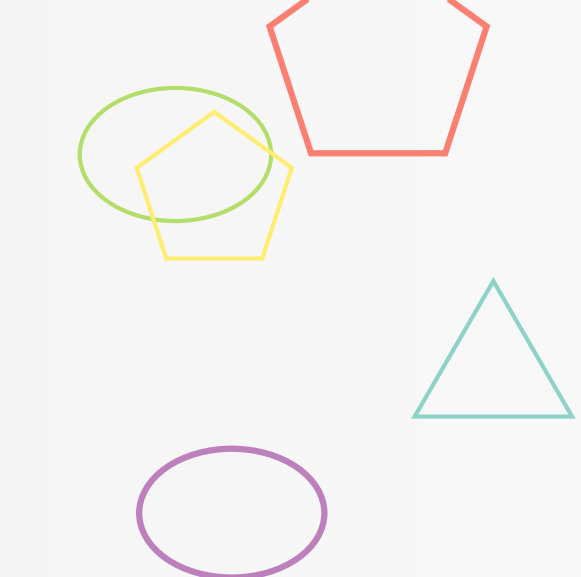[{"shape": "triangle", "thickness": 2, "radius": 0.78, "center": [0.849, 0.356]}, {"shape": "pentagon", "thickness": 3, "radius": 0.98, "center": [0.651, 0.893]}, {"shape": "oval", "thickness": 2, "radius": 0.82, "center": [0.302, 0.732]}, {"shape": "oval", "thickness": 3, "radius": 0.8, "center": [0.399, 0.111]}, {"shape": "pentagon", "thickness": 2, "radius": 0.7, "center": [0.369, 0.665]}]